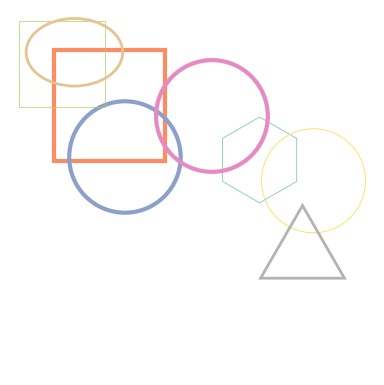[{"shape": "hexagon", "thickness": 0.5, "radius": 0.56, "center": [0.674, 0.585]}, {"shape": "square", "thickness": 3, "radius": 0.72, "center": [0.284, 0.725]}, {"shape": "circle", "thickness": 3, "radius": 0.72, "center": [0.325, 0.592]}, {"shape": "circle", "thickness": 3, "radius": 0.73, "center": [0.551, 0.699]}, {"shape": "square", "thickness": 0.5, "radius": 0.56, "center": [0.162, 0.833]}, {"shape": "circle", "thickness": 0.5, "radius": 0.68, "center": [0.814, 0.53]}, {"shape": "oval", "thickness": 2, "radius": 0.63, "center": [0.193, 0.864]}, {"shape": "triangle", "thickness": 2, "radius": 0.63, "center": [0.786, 0.34]}]